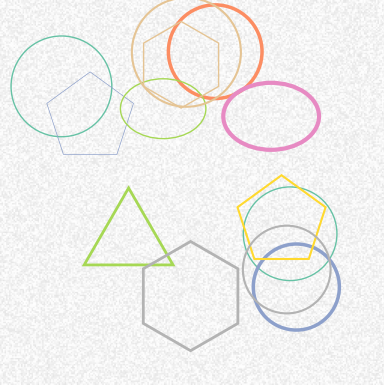[{"shape": "circle", "thickness": 1, "radius": 0.61, "center": [0.754, 0.393]}, {"shape": "circle", "thickness": 1, "radius": 0.65, "center": [0.16, 0.776]}, {"shape": "circle", "thickness": 2.5, "radius": 0.61, "center": [0.559, 0.866]}, {"shape": "pentagon", "thickness": 0.5, "radius": 0.59, "center": [0.234, 0.695]}, {"shape": "circle", "thickness": 2.5, "radius": 0.56, "center": [0.77, 0.254]}, {"shape": "oval", "thickness": 3, "radius": 0.62, "center": [0.704, 0.698]}, {"shape": "oval", "thickness": 1, "radius": 0.56, "center": [0.424, 0.718]}, {"shape": "triangle", "thickness": 2, "radius": 0.67, "center": [0.334, 0.379]}, {"shape": "pentagon", "thickness": 1.5, "radius": 0.6, "center": [0.731, 0.425]}, {"shape": "hexagon", "thickness": 1, "radius": 0.56, "center": [0.47, 0.832]}, {"shape": "circle", "thickness": 1.5, "radius": 0.71, "center": [0.484, 0.864]}, {"shape": "hexagon", "thickness": 2, "radius": 0.71, "center": [0.495, 0.231]}, {"shape": "circle", "thickness": 1.5, "radius": 0.57, "center": [0.745, 0.3]}]